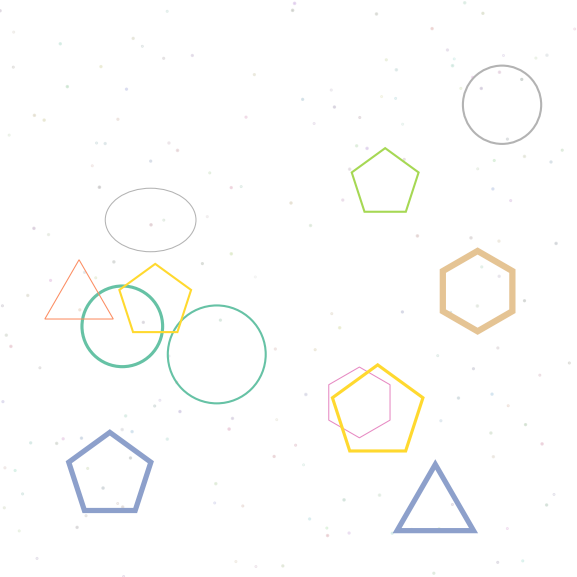[{"shape": "circle", "thickness": 1.5, "radius": 0.35, "center": [0.212, 0.434]}, {"shape": "circle", "thickness": 1, "radius": 0.42, "center": [0.375, 0.385]}, {"shape": "triangle", "thickness": 0.5, "radius": 0.34, "center": [0.137, 0.481]}, {"shape": "triangle", "thickness": 2.5, "radius": 0.38, "center": [0.754, 0.118]}, {"shape": "pentagon", "thickness": 2.5, "radius": 0.37, "center": [0.19, 0.176]}, {"shape": "hexagon", "thickness": 0.5, "radius": 0.31, "center": [0.622, 0.302]}, {"shape": "pentagon", "thickness": 1, "radius": 0.3, "center": [0.667, 0.682]}, {"shape": "pentagon", "thickness": 1.5, "radius": 0.41, "center": [0.654, 0.285]}, {"shape": "pentagon", "thickness": 1, "radius": 0.33, "center": [0.269, 0.477]}, {"shape": "hexagon", "thickness": 3, "radius": 0.35, "center": [0.827, 0.495]}, {"shape": "oval", "thickness": 0.5, "radius": 0.39, "center": [0.261, 0.618]}, {"shape": "circle", "thickness": 1, "radius": 0.34, "center": [0.869, 0.818]}]